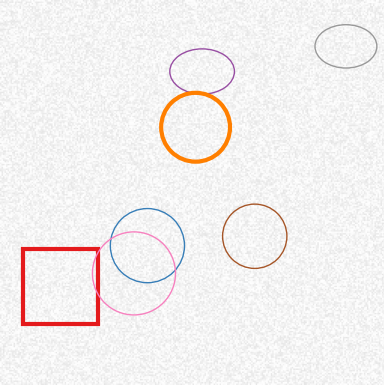[{"shape": "square", "thickness": 3, "radius": 0.49, "center": [0.157, 0.256]}, {"shape": "circle", "thickness": 1, "radius": 0.48, "center": [0.383, 0.362]}, {"shape": "oval", "thickness": 1, "radius": 0.42, "center": [0.525, 0.814]}, {"shape": "circle", "thickness": 3, "radius": 0.45, "center": [0.508, 0.67]}, {"shape": "circle", "thickness": 1, "radius": 0.42, "center": [0.662, 0.386]}, {"shape": "circle", "thickness": 1, "radius": 0.54, "center": [0.348, 0.29]}, {"shape": "oval", "thickness": 1, "radius": 0.4, "center": [0.899, 0.88]}]